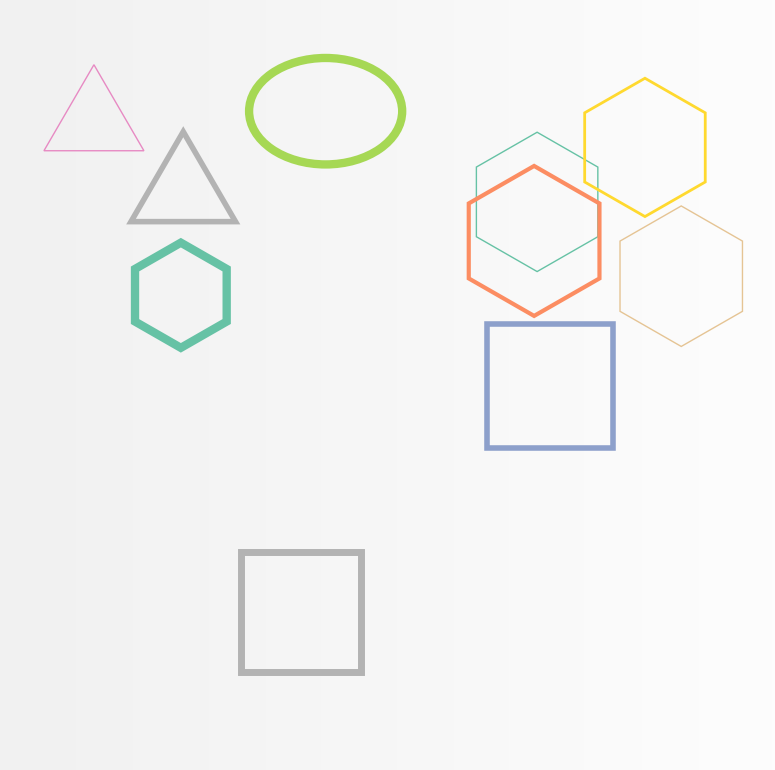[{"shape": "hexagon", "thickness": 3, "radius": 0.34, "center": [0.233, 0.617]}, {"shape": "hexagon", "thickness": 0.5, "radius": 0.45, "center": [0.693, 0.738]}, {"shape": "hexagon", "thickness": 1.5, "radius": 0.49, "center": [0.689, 0.687]}, {"shape": "square", "thickness": 2, "radius": 0.4, "center": [0.71, 0.499]}, {"shape": "triangle", "thickness": 0.5, "radius": 0.37, "center": [0.121, 0.841]}, {"shape": "oval", "thickness": 3, "radius": 0.49, "center": [0.42, 0.856]}, {"shape": "hexagon", "thickness": 1, "radius": 0.45, "center": [0.832, 0.809]}, {"shape": "hexagon", "thickness": 0.5, "radius": 0.46, "center": [0.879, 0.641]}, {"shape": "triangle", "thickness": 2, "radius": 0.39, "center": [0.236, 0.751]}, {"shape": "square", "thickness": 2.5, "radius": 0.39, "center": [0.389, 0.205]}]